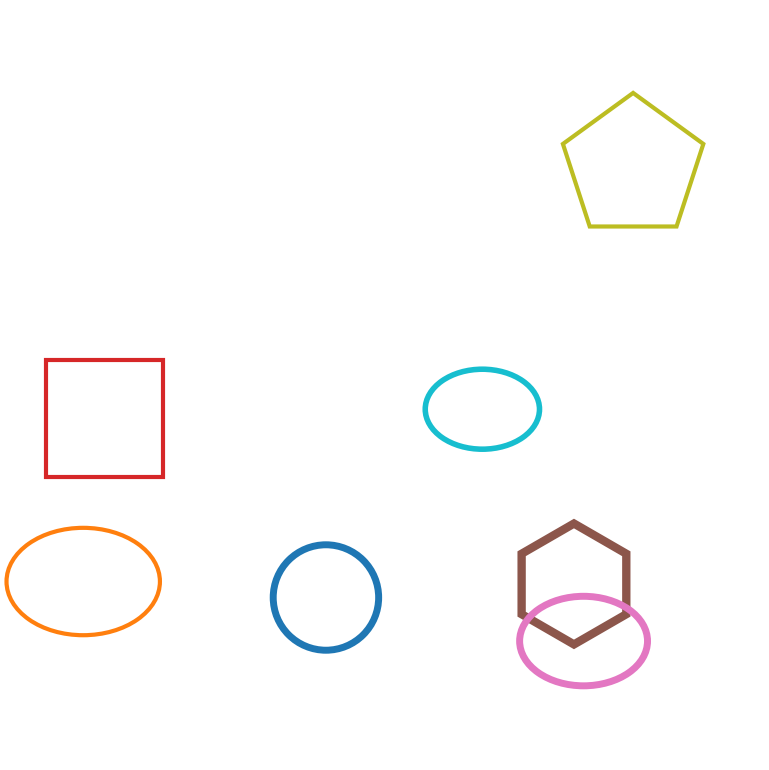[{"shape": "circle", "thickness": 2.5, "radius": 0.34, "center": [0.423, 0.224]}, {"shape": "oval", "thickness": 1.5, "radius": 0.5, "center": [0.108, 0.245]}, {"shape": "square", "thickness": 1.5, "radius": 0.38, "center": [0.136, 0.456]}, {"shape": "hexagon", "thickness": 3, "radius": 0.39, "center": [0.745, 0.242]}, {"shape": "oval", "thickness": 2.5, "radius": 0.42, "center": [0.758, 0.167]}, {"shape": "pentagon", "thickness": 1.5, "radius": 0.48, "center": [0.822, 0.783]}, {"shape": "oval", "thickness": 2, "radius": 0.37, "center": [0.626, 0.469]}]